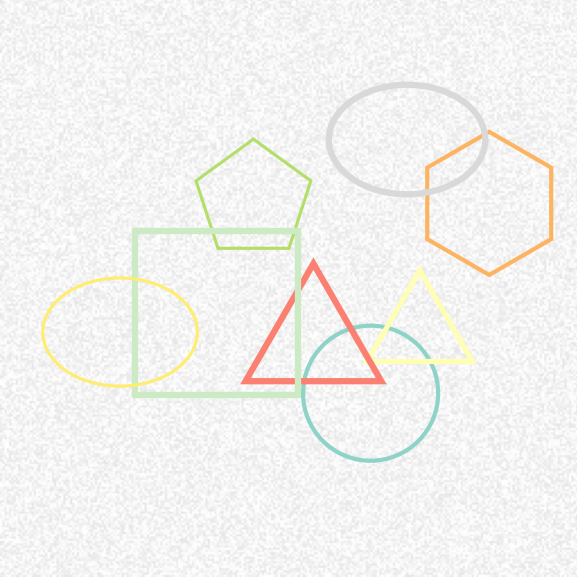[{"shape": "circle", "thickness": 2, "radius": 0.58, "center": [0.642, 0.318]}, {"shape": "triangle", "thickness": 2.5, "radius": 0.53, "center": [0.727, 0.426]}, {"shape": "triangle", "thickness": 3, "radius": 0.68, "center": [0.543, 0.407]}, {"shape": "hexagon", "thickness": 2, "radius": 0.62, "center": [0.847, 0.647]}, {"shape": "pentagon", "thickness": 1.5, "radius": 0.52, "center": [0.439, 0.654]}, {"shape": "oval", "thickness": 3, "radius": 0.68, "center": [0.705, 0.758]}, {"shape": "square", "thickness": 3, "radius": 0.71, "center": [0.375, 0.457]}, {"shape": "oval", "thickness": 1.5, "radius": 0.67, "center": [0.208, 0.424]}]